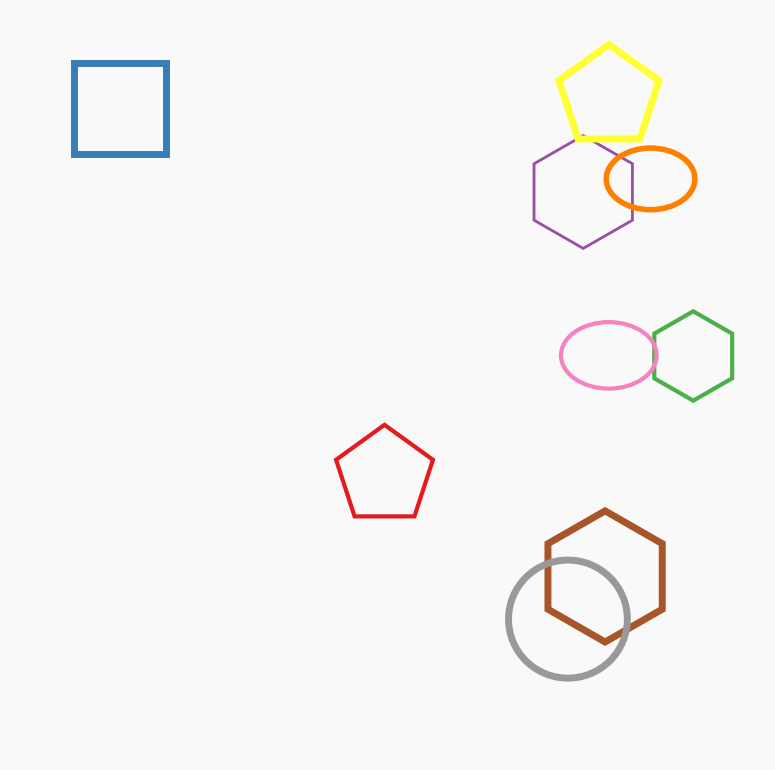[{"shape": "pentagon", "thickness": 1.5, "radius": 0.33, "center": [0.496, 0.383]}, {"shape": "square", "thickness": 2.5, "radius": 0.29, "center": [0.155, 0.859]}, {"shape": "hexagon", "thickness": 1.5, "radius": 0.29, "center": [0.895, 0.538]}, {"shape": "hexagon", "thickness": 1, "radius": 0.37, "center": [0.753, 0.751]}, {"shape": "oval", "thickness": 2, "radius": 0.29, "center": [0.839, 0.768]}, {"shape": "pentagon", "thickness": 2.5, "radius": 0.34, "center": [0.786, 0.874]}, {"shape": "hexagon", "thickness": 2.5, "radius": 0.43, "center": [0.781, 0.251]}, {"shape": "oval", "thickness": 1.5, "radius": 0.31, "center": [0.786, 0.539]}, {"shape": "circle", "thickness": 2.5, "radius": 0.38, "center": [0.733, 0.196]}]